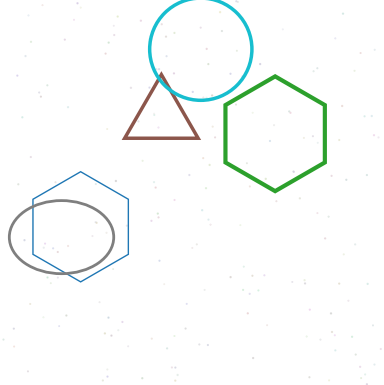[{"shape": "hexagon", "thickness": 1, "radius": 0.72, "center": [0.209, 0.411]}, {"shape": "hexagon", "thickness": 3, "radius": 0.75, "center": [0.715, 0.653]}, {"shape": "triangle", "thickness": 2.5, "radius": 0.55, "center": [0.419, 0.696]}, {"shape": "oval", "thickness": 2, "radius": 0.68, "center": [0.16, 0.384]}, {"shape": "circle", "thickness": 2.5, "radius": 0.66, "center": [0.522, 0.872]}]